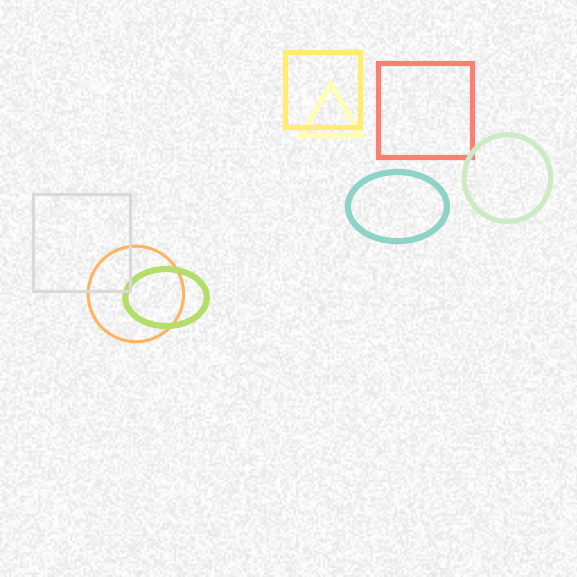[{"shape": "oval", "thickness": 3, "radius": 0.43, "center": [0.688, 0.641]}, {"shape": "triangle", "thickness": 2.5, "radius": 0.3, "center": [0.573, 0.794]}, {"shape": "square", "thickness": 2.5, "radius": 0.41, "center": [0.736, 0.809]}, {"shape": "circle", "thickness": 1.5, "radius": 0.41, "center": [0.235, 0.49]}, {"shape": "oval", "thickness": 3, "radius": 0.35, "center": [0.288, 0.484]}, {"shape": "square", "thickness": 1.5, "radius": 0.42, "center": [0.141, 0.579]}, {"shape": "circle", "thickness": 2.5, "radius": 0.37, "center": [0.879, 0.691]}, {"shape": "square", "thickness": 2.5, "radius": 0.32, "center": [0.559, 0.844]}]